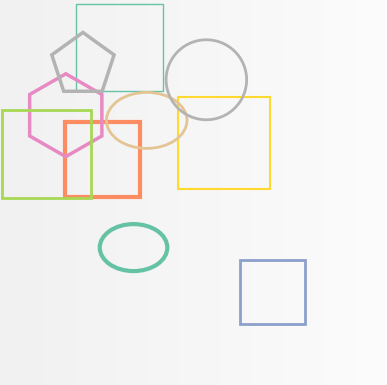[{"shape": "square", "thickness": 1, "radius": 0.56, "center": [0.308, 0.877]}, {"shape": "oval", "thickness": 3, "radius": 0.44, "center": [0.345, 0.357]}, {"shape": "square", "thickness": 3, "radius": 0.48, "center": [0.264, 0.586]}, {"shape": "square", "thickness": 2, "radius": 0.41, "center": [0.703, 0.241]}, {"shape": "hexagon", "thickness": 2.5, "radius": 0.54, "center": [0.17, 0.701]}, {"shape": "square", "thickness": 2, "radius": 0.57, "center": [0.121, 0.6]}, {"shape": "square", "thickness": 1.5, "radius": 0.6, "center": [0.578, 0.628]}, {"shape": "oval", "thickness": 2, "radius": 0.52, "center": [0.379, 0.687]}, {"shape": "pentagon", "thickness": 2.5, "radius": 0.42, "center": [0.214, 0.831]}, {"shape": "circle", "thickness": 2, "radius": 0.52, "center": [0.533, 0.793]}]